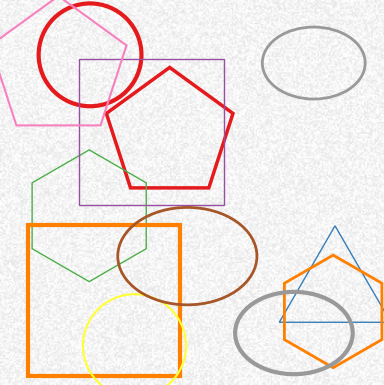[{"shape": "circle", "thickness": 3, "radius": 0.67, "center": [0.234, 0.858]}, {"shape": "pentagon", "thickness": 2.5, "radius": 0.86, "center": [0.441, 0.652]}, {"shape": "triangle", "thickness": 1, "radius": 0.84, "center": [0.87, 0.246]}, {"shape": "hexagon", "thickness": 1, "radius": 0.86, "center": [0.232, 0.44]}, {"shape": "square", "thickness": 1, "radius": 0.94, "center": [0.394, 0.657]}, {"shape": "hexagon", "thickness": 2, "radius": 0.73, "center": [0.865, 0.191]}, {"shape": "square", "thickness": 3, "radius": 0.98, "center": [0.27, 0.22]}, {"shape": "circle", "thickness": 1.5, "radius": 0.67, "center": [0.349, 0.102]}, {"shape": "oval", "thickness": 2, "radius": 0.9, "center": [0.487, 0.335]}, {"shape": "pentagon", "thickness": 1.5, "radius": 0.93, "center": [0.152, 0.825]}, {"shape": "oval", "thickness": 3, "radius": 0.76, "center": [0.763, 0.135]}, {"shape": "oval", "thickness": 2, "radius": 0.67, "center": [0.815, 0.836]}]